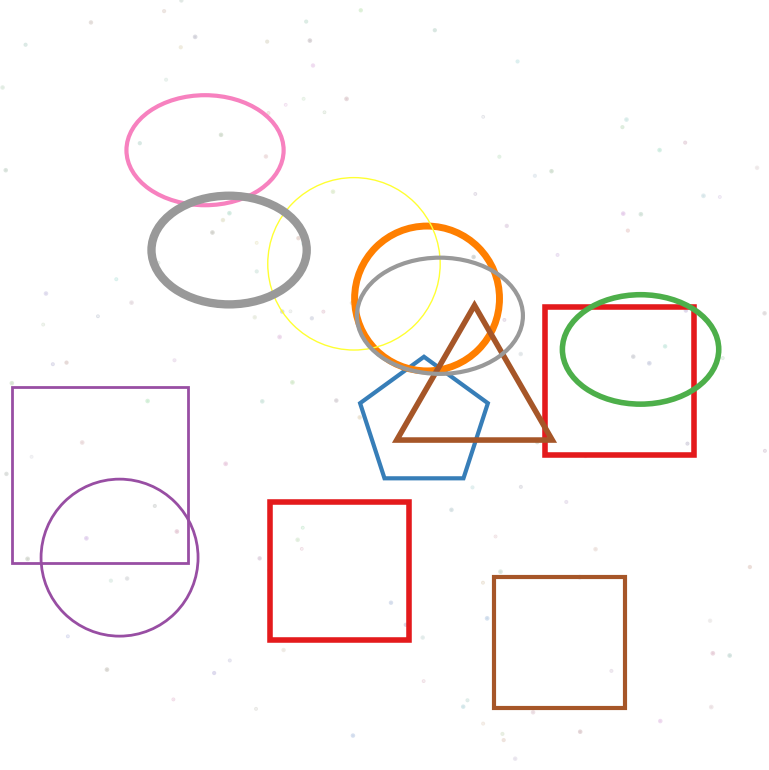[{"shape": "square", "thickness": 2, "radius": 0.45, "center": [0.441, 0.259]}, {"shape": "square", "thickness": 2, "radius": 0.48, "center": [0.805, 0.505]}, {"shape": "pentagon", "thickness": 1.5, "radius": 0.44, "center": [0.551, 0.449]}, {"shape": "oval", "thickness": 2, "radius": 0.51, "center": [0.832, 0.546]}, {"shape": "square", "thickness": 1, "radius": 0.57, "center": [0.129, 0.383]}, {"shape": "circle", "thickness": 1, "radius": 0.51, "center": [0.155, 0.276]}, {"shape": "circle", "thickness": 2.5, "radius": 0.47, "center": [0.555, 0.612]}, {"shape": "circle", "thickness": 0.5, "radius": 0.56, "center": [0.46, 0.657]}, {"shape": "triangle", "thickness": 2, "radius": 0.58, "center": [0.616, 0.487]}, {"shape": "square", "thickness": 1.5, "radius": 0.43, "center": [0.726, 0.165]}, {"shape": "oval", "thickness": 1.5, "radius": 0.51, "center": [0.266, 0.805]}, {"shape": "oval", "thickness": 1.5, "radius": 0.54, "center": [0.571, 0.59]}, {"shape": "oval", "thickness": 3, "radius": 0.5, "center": [0.298, 0.675]}]